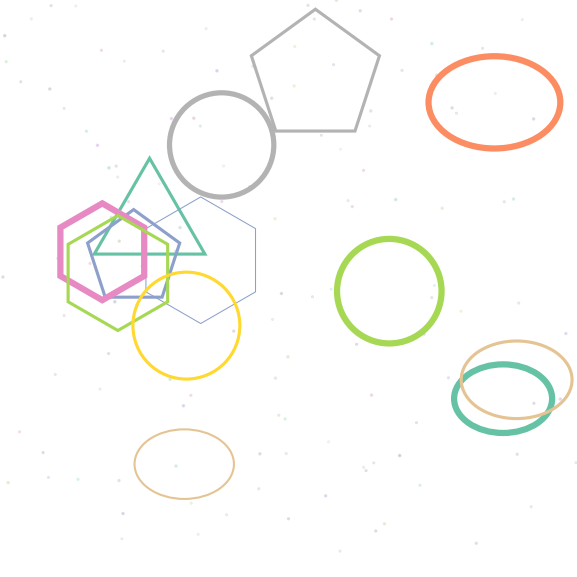[{"shape": "oval", "thickness": 3, "radius": 0.42, "center": [0.871, 0.309]}, {"shape": "triangle", "thickness": 1.5, "radius": 0.55, "center": [0.259, 0.614]}, {"shape": "oval", "thickness": 3, "radius": 0.57, "center": [0.856, 0.822]}, {"shape": "hexagon", "thickness": 0.5, "radius": 0.55, "center": [0.348, 0.549]}, {"shape": "pentagon", "thickness": 1.5, "radius": 0.42, "center": [0.231, 0.552]}, {"shape": "hexagon", "thickness": 3, "radius": 0.42, "center": [0.177, 0.563]}, {"shape": "circle", "thickness": 3, "radius": 0.45, "center": [0.674, 0.495]}, {"shape": "hexagon", "thickness": 1.5, "radius": 0.5, "center": [0.204, 0.526]}, {"shape": "circle", "thickness": 1.5, "radius": 0.46, "center": [0.323, 0.435]}, {"shape": "oval", "thickness": 1, "radius": 0.43, "center": [0.319, 0.195]}, {"shape": "oval", "thickness": 1.5, "radius": 0.48, "center": [0.895, 0.341]}, {"shape": "pentagon", "thickness": 1.5, "radius": 0.58, "center": [0.546, 0.867]}, {"shape": "circle", "thickness": 2.5, "radius": 0.45, "center": [0.384, 0.748]}]